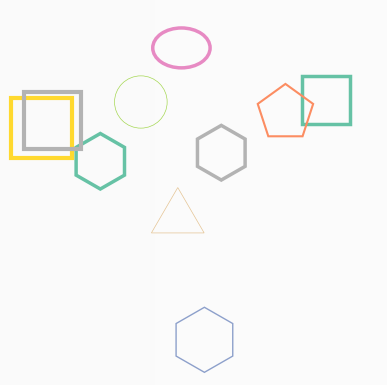[{"shape": "square", "thickness": 2.5, "radius": 0.31, "center": [0.841, 0.74]}, {"shape": "hexagon", "thickness": 2.5, "radius": 0.36, "center": [0.259, 0.581]}, {"shape": "pentagon", "thickness": 1.5, "radius": 0.38, "center": [0.737, 0.707]}, {"shape": "hexagon", "thickness": 1, "radius": 0.42, "center": [0.528, 0.117]}, {"shape": "oval", "thickness": 2.5, "radius": 0.37, "center": [0.468, 0.876]}, {"shape": "circle", "thickness": 0.5, "radius": 0.34, "center": [0.363, 0.735]}, {"shape": "square", "thickness": 3, "radius": 0.39, "center": [0.108, 0.667]}, {"shape": "triangle", "thickness": 0.5, "radius": 0.39, "center": [0.459, 0.434]}, {"shape": "square", "thickness": 3, "radius": 0.37, "center": [0.136, 0.686]}, {"shape": "hexagon", "thickness": 2.5, "radius": 0.35, "center": [0.571, 0.603]}]